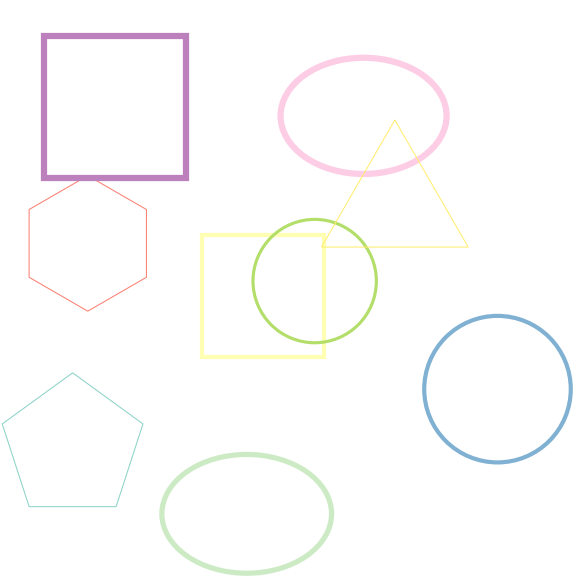[{"shape": "pentagon", "thickness": 0.5, "radius": 0.64, "center": [0.126, 0.225]}, {"shape": "square", "thickness": 2, "radius": 0.53, "center": [0.456, 0.486]}, {"shape": "hexagon", "thickness": 0.5, "radius": 0.59, "center": [0.152, 0.578]}, {"shape": "circle", "thickness": 2, "radius": 0.63, "center": [0.861, 0.325]}, {"shape": "circle", "thickness": 1.5, "radius": 0.53, "center": [0.545, 0.512]}, {"shape": "oval", "thickness": 3, "radius": 0.72, "center": [0.63, 0.798]}, {"shape": "square", "thickness": 3, "radius": 0.62, "center": [0.199, 0.814]}, {"shape": "oval", "thickness": 2.5, "radius": 0.73, "center": [0.427, 0.109]}, {"shape": "triangle", "thickness": 0.5, "radius": 0.73, "center": [0.684, 0.645]}]